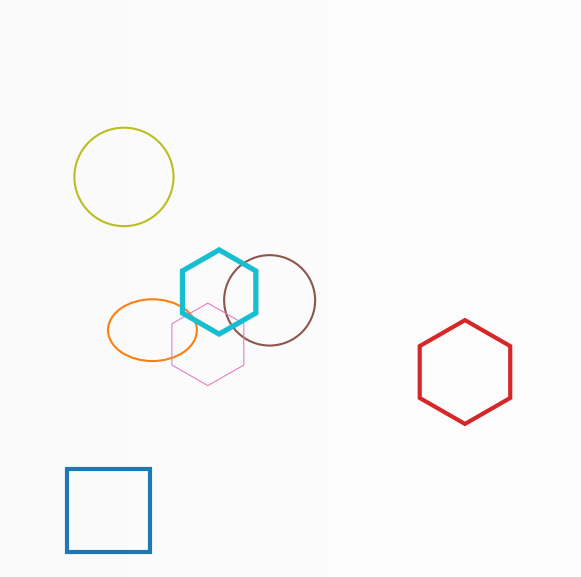[{"shape": "square", "thickness": 2, "radius": 0.36, "center": [0.187, 0.116]}, {"shape": "oval", "thickness": 1, "radius": 0.38, "center": [0.262, 0.427]}, {"shape": "hexagon", "thickness": 2, "radius": 0.45, "center": [0.8, 0.355]}, {"shape": "circle", "thickness": 1, "radius": 0.39, "center": [0.464, 0.479]}, {"shape": "hexagon", "thickness": 0.5, "radius": 0.36, "center": [0.358, 0.403]}, {"shape": "circle", "thickness": 1, "radius": 0.43, "center": [0.213, 0.693]}, {"shape": "hexagon", "thickness": 2.5, "radius": 0.36, "center": [0.377, 0.494]}]